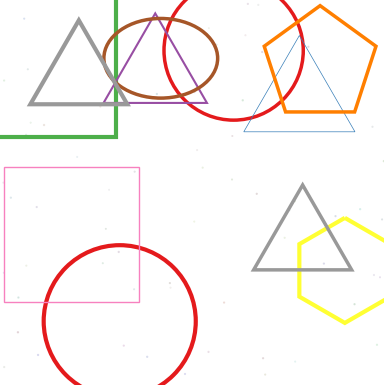[{"shape": "circle", "thickness": 2.5, "radius": 0.9, "center": [0.607, 0.869]}, {"shape": "circle", "thickness": 3, "radius": 0.99, "center": [0.311, 0.166]}, {"shape": "triangle", "thickness": 0.5, "radius": 0.83, "center": [0.778, 0.741]}, {"shape": "square", "thickness": 3, "radius": 0.9, "center": [0.121, 0.825]}, {"shape": "triangle", "thickness": 1.5, "radius": 0.78, "center": [0.403, 0.81]}, {"shape": "pentagon", "thickness": 2.5, "radius": 0.76, "center": [0.831, 0.833]}, {"shape": "hexagon", "thickness": 3, "radius": 0.68, "center": [0.896, 0.298]}, {"shape": "oval", "thickness": 2.5, "radius": 0.74, "center": [0.418, 0.849]}, {"shape": "square", "thickness": 1, "radius": 0.88, "center": [0.186, 0.391]}, {"shape": "triangle", "thickness": 3, "radius": 0.73, "center": [0.205, 0.802]}, {"shape": "triangle", "thickness": 2.5, "radius": 0.73, "center": [0.786, 0.373]}]